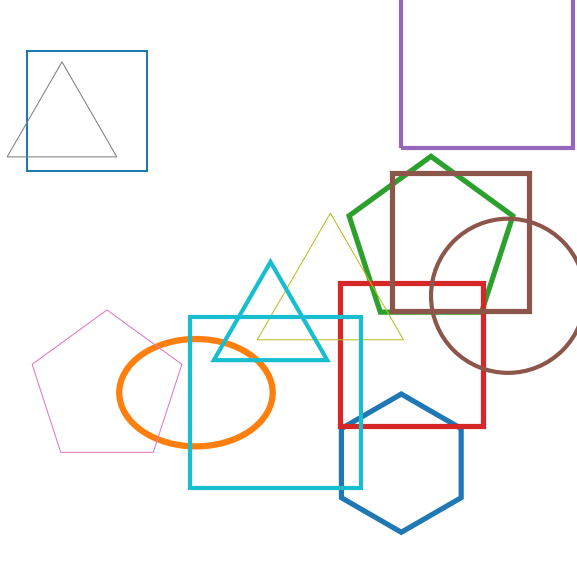[{"shape": "square", "thickness": 1, "radius": 0.52, "center": [0.15, 0.807]}, {"shape": "hexagon", "thickness": 2.5, "radius": 0.6, "center": [0.695, 0.197]}, {"shape": "oval", "thickness": 3, "radius": 0.66, "center": [0.339, 0.319]}, {"shape": "pentagon", "thickness": 2.5, "radius": 0.75, "center": [0.746, 0.579]}, {"shape": "square", "thickness": 2.5, "radius": 0.62, "center": [0.712, 0.385]}, {"shape": "square", "thickness": 2, "radius": 0.75, "center": [0.843, 0.892]}, {"shape": "square", "thickness": 2.5, "radius": 0.6, "center": [0.797, 0.581]}, {"shape": "circle", "thickness": 2, "radius": 0.67, "center": [0.88, 0.487]}, {"shape": "pentagon", "thickness": 0.5, "radius": 0.68, "center": [0.185, 0.326]}, {"shape": "triangle", "thickness": 0.5, "radius": 0.55, "center": [0.107, 0.782]}, {"shape": "triangle", "thickness": 0.5, "radius": 0.73, "center": [0.572, 0.484]}, {"shape": "square", "thickness": 2, "radius": 0.74, "center": [0.476, 0.303]}, {"shape": "triangle", "thickness": 2, "radius": 0.57, "center": [0.468, 0.432]}]